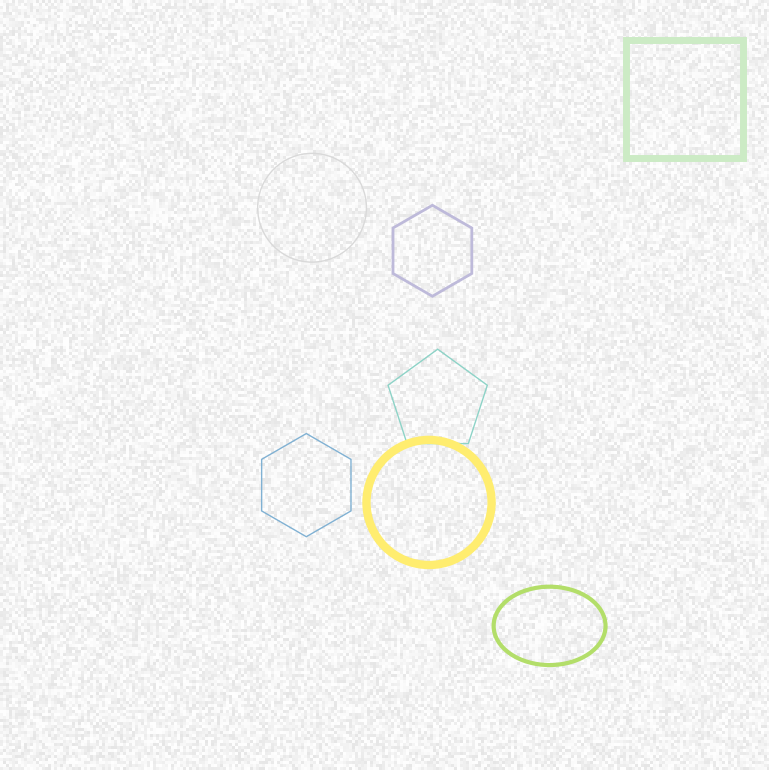[{"shape": "pentagon", "thickness": 0.5, "radius": 0.34, "center": [0.568, 0.479]}, {"shape": "hexagon", "thickness": 1, "radius": 0.3, "center": [0.562, 0.674]}, {"shape": "hexagon", "thickness": 0.5, "radius": 0.33, "center": [0.398, 0.37]}, {"shape": "oval", "thickness": 1.5, "radius": 0.36, "center": [0.714, 0.187]}, {"shape": "circle", "thickness": 0.5, "radius": 0.35, "center": [0.405, 0.73]}, {"shape": "square", "thickness": 2.5, "radius": 0.38, "center": [0.889, 0.872]}, {"shape": "circle", "thickness": 3, "radius": 0.41, "center": [0.557, 0.347]}]